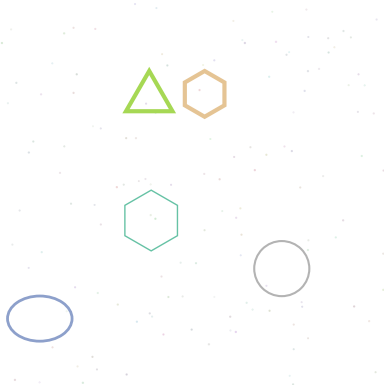[{"shape": "hexagon", "thickness": 1, "radius": 0.39, "center": [0.393, 0.427]}, {"shape": "oval", "thickness": 2, "radius": 0.42, "center": [0.103, 0.172]}, {"shape": "triangle", "thickness": 3, "radius": 0.35, "center": [0.388, 0.746]}, {"shape": "hexagon", "thickness": 3, "radius": 0.3, "center": [0.532, 0.756]}, {"shape": "circle", "thickness": 1.5, "radius": 0.36, "center": [0.732, 0.302]}]